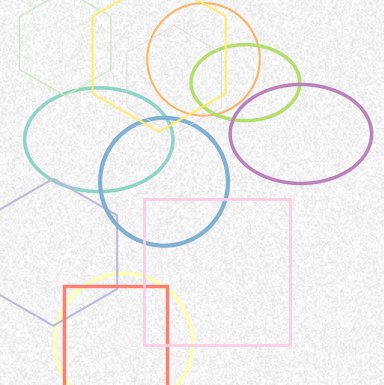[{"shape": "oval", "thickness": 2.5, "radius": 0.96, "center": [0.257, 0.637]}, {"shape": "circle", "thickness": 2.5, "radius": 0.89, "center": [0.321, 0.111]}, {"shape": "hexagon", "thickness": 1.5, "radius": 0.96, "center": [0.139, 0.345]}, {"shape": "square", "thickness": 2.5, "radius": 0.67, "center": [0.3, 0.124]}, {"shape": "circle", "thickness": 3, "radius": 0.83, "center": [0.426, 0.528]}, {"shape": "circle", "thickness": 1.5, "radius": 0.73, "center": [0.529, 0.846]}, {"shape": "oval", "thickness": 2.5, "radius": 0.71, "center": [0.637, 0.785]}, {"shape": "square", "thickness": 2, "radius": 0.94, "center": [0.564, 0.294]}, {"shape": "hexagon", "thickness": 0.5, "radius": 0.71, "center": [0.452, 0.792]}, {"shape": "oval", "thickness": 2.5, "radius": 0.92, "center": [0.781, 0.652]}, {"shape": "hexagon", "thickness": 1, "radius": 0.69, "center": [0.169, 0.888]}, {"shape": "hexagon", "thickness": 1.5, "radius": 1.0, "center": [0.413, 0.857]}]